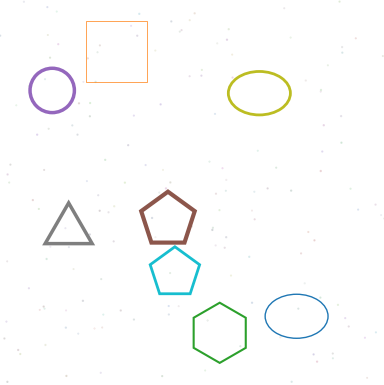[{"shape": "oval", "thickness": 1, "radius": 0.41, "center": [0.77, 0.179]}, {"shape": "square", "thickness": 0.5, "radius": 0.4, "center": [0.303, 0.867]}, {"shape": "hexagon", "thickness": 1.5, "radius": 0.39, "center": [0.571, 0.136]}, {"shape": "circle", "thickness": 2.5, "radius": 0.29, "center": [0.136, 0.765]}, {"shape": "pentagon", "thickness": 3, "radius": 0.37, "center": [0.436, 0.429]}, {"shape": "triangle", "thickness": 2.5, "radius": 0.35, "center": [0.178, 0.402]}, {"shape": "oval", "thickness": 2, "radius": 0.4, "center": [0.674, 0.758]}, {"shape": "pentagon", "thickness": 2, "radius": 0.34, "center": [0.454, 0.292]}]